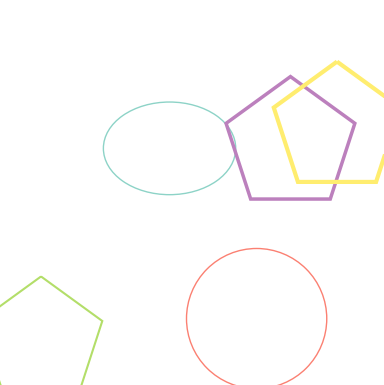[{"shape": "oval", "thickness": 1, "radius": 0.86, "center": [0.44, 0.615]}, {"shape": "circle", "thickness": 1, "radius": 0.91, "center": [0.667, 0.172]}, {"shape": "pentagon", "thickness": 1.5, "radius": 0.84, "center": [0.107, 0.115]}, {"shape": "pentagon", "thickness": 2.5, "radius": 0.88, "center": [0.754, 0.625]}, {"shape": "pentagon", "thickness": 3, "radius": 0.86, "center": [0.875, 0.667]}]